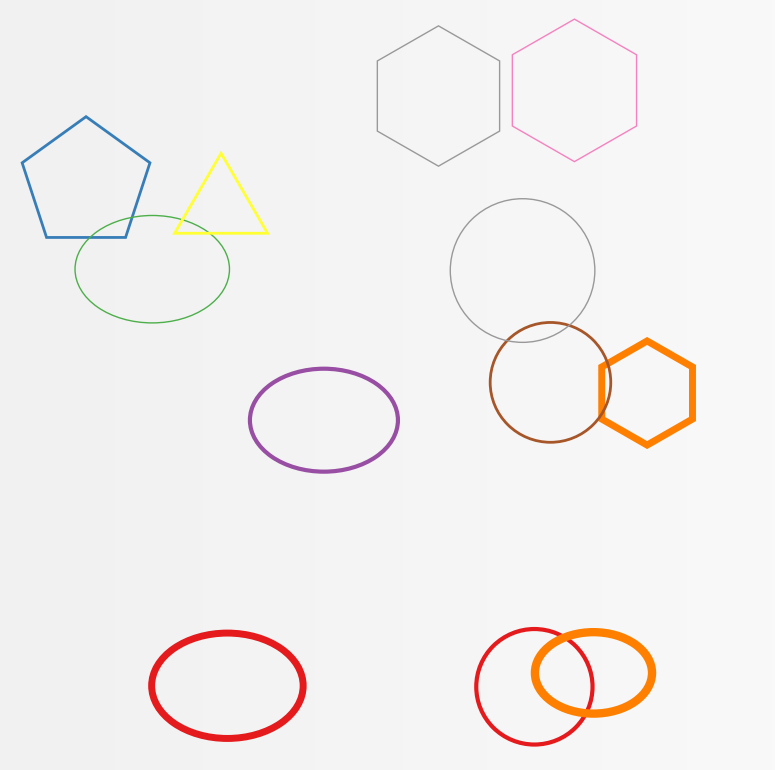[{"shape": "circle", "thickness": 1.5, "radius": 0.38, "center": [0.69, 0.108]}, {"shape": "oval", "thickness": 2.5, "radius": 0.49, "center": [0.293, 0.109]}, {"shape": "pentagon", "thickness": 1, "radius": 0.43, "center": [0.111, 0.762]}, {"shape": "oval", "thickness": 0.5, "radius": 0.5, "center": [0.196, 0.65]}, {"shape": "oval", "thickness": 1.5, "radius": 0.48, "center": [0.418, 0.454]}, {"shape": "hexagon", "thickness": 2.5, "radius": 0.34, "center": [0.835, 0.49]}, {"shape": "oval", "thickness": 3, "radius": 0.38, "center": [0.766, 0.126]}, {"shape": "triangle", "thickness": 1, "radius": 0.35, "center": [0.285, 0.732]}, {"shape": "circle", "thickness": 1, "radius": 0.39, "center": [0.71, 0.503]}, {"shape": "hexagon", "thickness": 0.5, "radius": 0.46, "center": [0.741, 0.883]}, {"shape": "hexagon", "thickness": 0.5, "radius": 0.46, "center": [0.566, 0.875]}, {"shape": "circle", "thickness": 0.5, "radius": 0.47, "center": [0.674, 0.649]}]